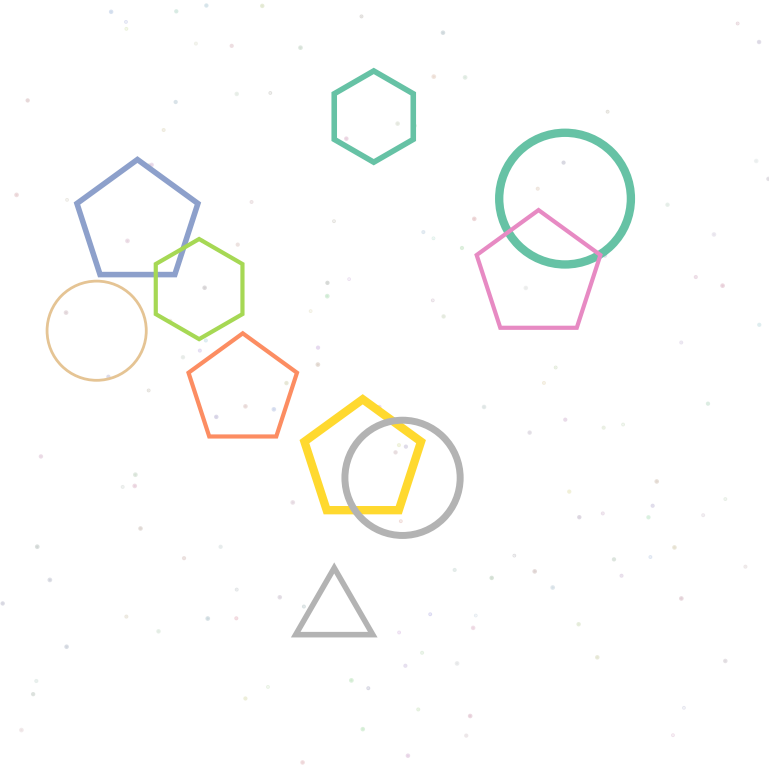[{"shape": "circle", "thickness": 3, "radius": 0.43, "center": [0.734, 0.742]}, {"shape": "hexagon", "thickness": 2, "radius": 0.3, "center": [0.485, 0.849]}, {"shape": "pentagon", "thickness": 1.5, "radius": 0.37, "center": [0.315, 0.493]}, {"shape": "pentagon", "thickness": 2, "radius": 0.41, "center": [0.178, 0.71]}, {"shape": "pentagon", "thickness": 1.5, "radius": 0.42, "center": [0.699, 0.643]}, {"shape": "hexagon", "thickness": 1.5, "radius": 0.33, "center": [0.259, 0.625]}, {"shape": "pentagon", "thickness": 3, "radius": 0.4, "center": [0.471, 0.402]}, {"shape": "circle", "thickness": 1, "radius": 0.32, "center": [0.126, 0.571]}, {"shape": "triangle", "thickness": 2, "radius": 0.29, "center": [0.434, 0.205]}, {"shape": "circle", "thickness": 2.5, "radius": 0.37, "center": [0.523, 0.379]}]